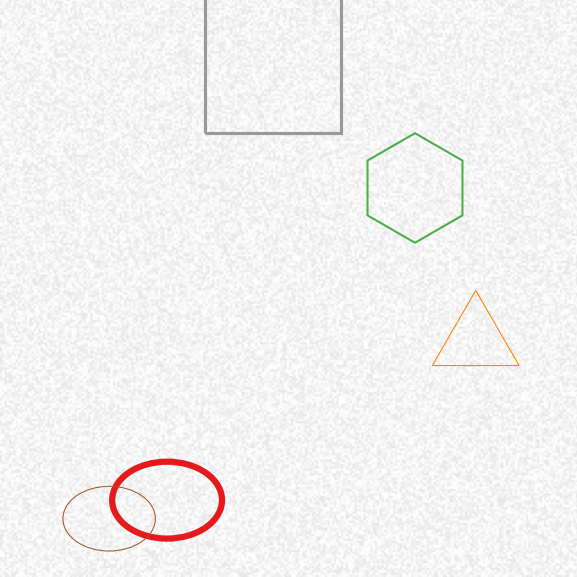[{"shape": "oval", "thickness": 3, "radius": 0.48, "center": [0.289, 0.133]}, {"shape": "hexagon", "thickness": 1, "radius": 0.47, "center": [0.719, 0.674]}, {"shape": "triangle", "thickness": 0.5, "radius": 0.43, "center": [0.824, 0.41]}, {"shape": "oval", "thickness": 0.5, "radius": 0.4, "center": [0.189, 0.101]}, {"shape": "square", "thickness": 1.5, "radius": 0.59, "center": [0.473, 0.887]}]